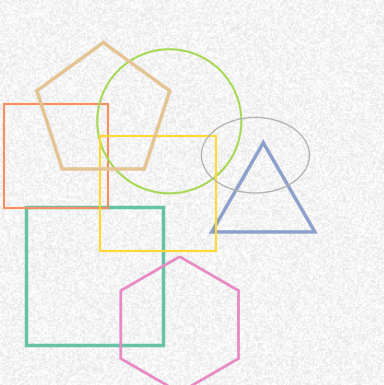[{"shape": "square", "thickness": 2.5, "radius": 0.89, "center": [0.246, 0.283]}, {"shape": "square", "thickness": 1.5, "radius": 0.68, "center": [0.144, 0.594]}, {"shape": "triangle", "thickness": 2.5, "radius": 0.77, "center": [0.684, 0.475]}, {"shape": "hexagon", "thickness": 2, "radius": 0.88, "center": [0.467, 0.157]}, {"shape": "circle", "thickness": 1.5, "radius": 0.94, "center": [0.44, 0.685]}, {"shape": "square", "thickness": 1.5, "radius": 0.75, "center": [0.41, 0.498]}, {"shape": "pentagon", "thickness": 2.5, "radius": 0.91, "center": [0.268, 0.708]}, {"shape": "oval", "thickness": 1, "radius": 0.7, "center": [0.663, 0.597]}]